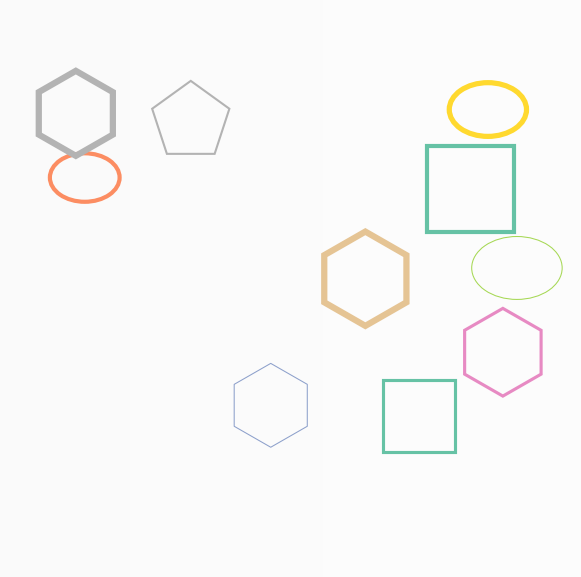[{"shape": "square", "thickness": 1.5, "radius": 0.31, "center": [0.72, 0.279]}, {"shape": "square", "thickness": 2, "radius": 0.37, "center": [0.809, 0.672]}, {"shape": "oval", "thickness": 2, "radius": 0.3, "center": [0.146, 0.692]}, {"shape": "hexagon", "thickness": 0.5, "radius": 0.36, "center": [0.466, 0.297]}, {"shape": "hexagon", "thickness": 1.5, "radius": 0.38, "center": [0.865, 0.389]}, {"shape": "oval", "thickness": 0.5, "radius": 0.39, "center": [0.889, 0.535]}, {"shape": "oval", "thickness": 2.5, "radius": 0.33, "center": [0.839, 0.809]}, {"shape": "hexagon", "thickness": 3, "radius": 0.41, "center": [0.629, 0.516]}, {"shape": "pentagon", "thickness": 1, "radius": 0.35, "center": [0.328, 0.789]}, {"shape": "hexagon", "thickness": 3, "radius": 0.37, "center": [0.13, 0.803]}]